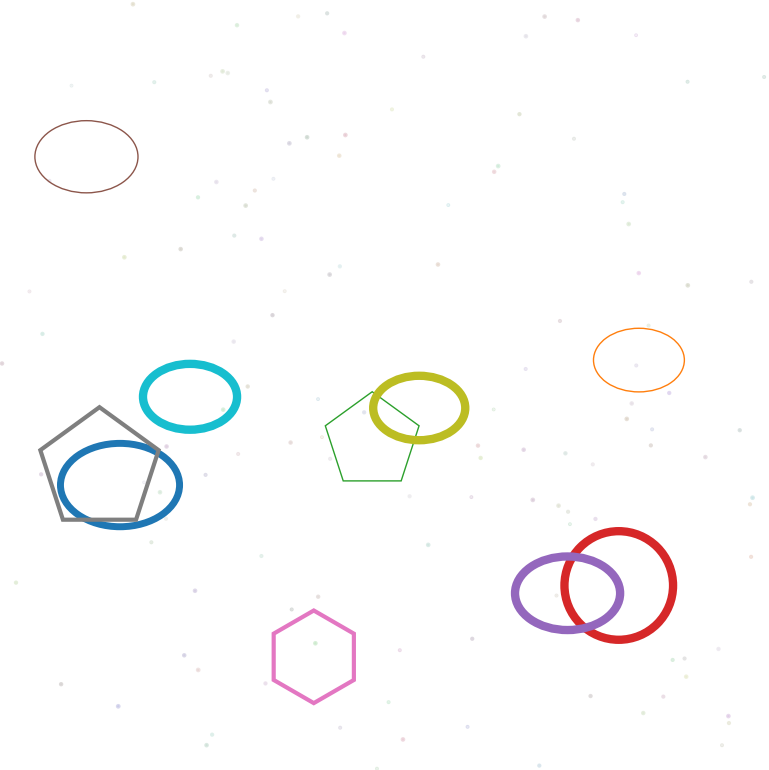[{"shape": "oval", "thickness": 2.5, "radius": 0.39, "center": [0.156, 0.37]}, {"shape": "oval", "thickness": 0.5, "radius": 0.3, "center": [0.83, 0.532]}, {"shape": "pentagon", "thickness": 0.5, "radius": 0.32, "center": [0.483, 0.427]}, {"shape": "circle", "thickness": 3, "radius": 0.35, "center": [0.804, 0.24]}, {"shape": "oval", "thickness": 3, "radius": 0.34, "center": [0.737, 0.23]}, {"shape": "oval", "thickness": 0.5, "radius": 0.33, "center": [0.112, 0.796]}, {"shape": "hexagon", "thickness": 1.5, "radius": 0.3, "center": [0.408, 0.147]}, {"shape": "pentagon", "thickness": 1.5, "radius": 0.4, "center": [0.129, 0.39]}, {"shape": "oval", "thickness": 3, "radius": 0.3, "center": [0.544, 0.47]}, {"shape": "oval", "thickness": 3, "radius": 0.31, "center": [0.247, 0.485]}]